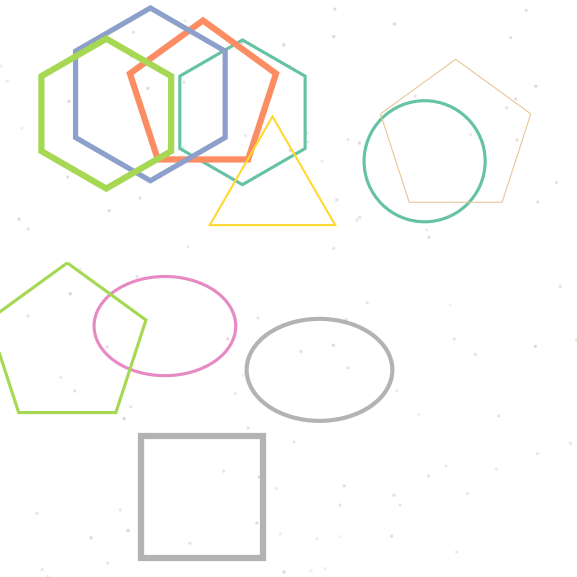[{"shape": "circle", "thickness": 1.5, "radius": 0.52, "center": [0.735, 0.72]}, {"shape": "hexagon", "thickness": 1.5, "radius": 0.63, "center": [0.42, 0.805]}, {"shape": "pentagon", "thickness": 3, "radius": 0.67, "center": [0.351, 0.831]}, {"shape": "hexagon", "thickness": 2.5, "radius": 0.75, "center": [0.26, 0.836]}, {"shape": "oval", "thickness": 1.5, "radius": 0.61, "center": [0.286, 0.435]}, {"shape": "hexagon", "thickness": 3, "radius": 0.65, "center": [0.184, 0.802]}, {"shape": "pentagon", "thickness": 1.5, "radius": 0.72, "center": [0.116, 0.401]}, {"shape": "triangle", "thickness": 1, "radius": 0.63, "center": [0.472, 0.672]}, {"shape": "pentagon", "thickness": 0.5, "radius": 0.68, "center": [0.789, 0.76]}, {"shape": "oval", "thickness": 2, "radius": 0.63, "center": [0.553, 0.359]}, {"shape": "square", "thickness": 3, "radius": 0.53, "center": [0.349, 0.138]}]